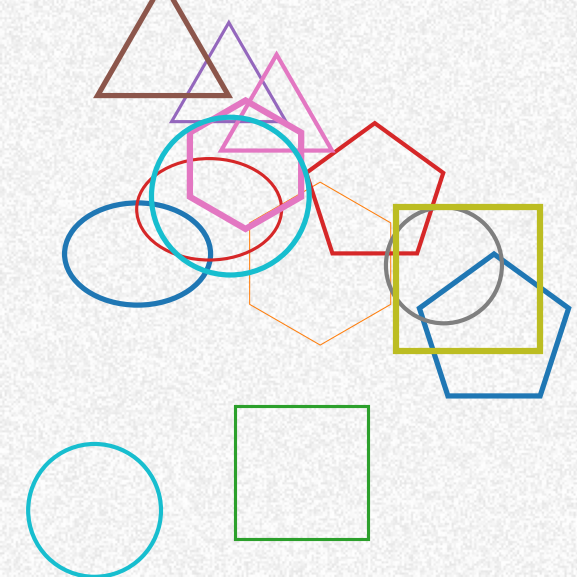[{"shape": "oval", "thickness": 2.5, "radius": 0.63, "center": [0.238, 0.559]}, {"shape": "pentagon", "thickness": 2.5, "radius": 0.68, "center": [0.855, 0.423]}, {"shape": "hexagon", "thickness": 0.5, "radius": 0.71, "center": [0.554, 0.543]}, {"shape": "square", "thickness": 1.5, "radius": 0.57, "center": [0.522, 0.181]}, {"shape": "oval", "thickness": 1.5, "radius": 0.63, "center": [0.362, 0.637]}, {"shape": "pentagon", "thickness": 2, "radius": 0.62, "center": [0.649, 0.661]}, {"shape": "triangle", "thickness": 1.5, "radius": 0.57, "center": [0.396, 0.846]}, {"shape": "triangle", "thickness": 2.5, "radius": 0.65, "center": [0.282, 0.899]}, {"shape": "hexagon", "thickness": 3, "radius": 0.56, "center": [0.425, 0.714]}, {"shape": "triangle", "thickness": 2, "radius": 0.55, "center": [0.479, 0.794]}, {"shape": "circle", "thickness": 2, "radius": 0.5, "center": [0.769, 0.54]}, {"shape": "square", "thickness": 3, "radius": 0.62, "center": [0.811, 0.515]}, {"shape": "circle", "thickness": 2.5, "radius": 0.68, "center": [0.399, 0.66]}, {"shape": "circle", "thickness": 2, "radius": 0.58, "center": [0.164, 0.115]}]